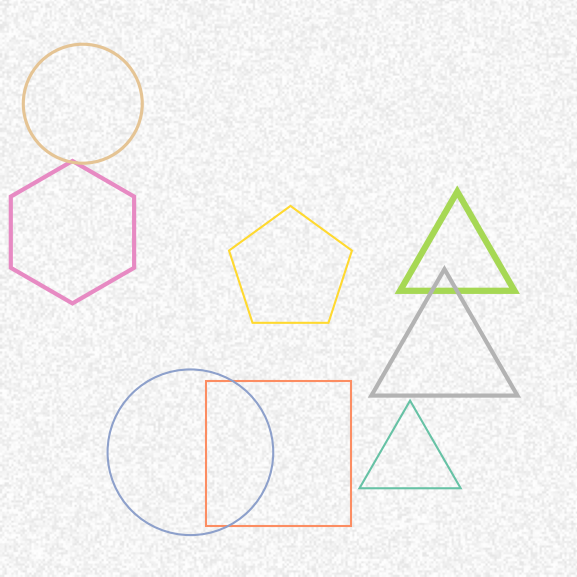[{"shape": "triangle", "thickness": 1, "radius": 0.51, "center": [0.71, 0.204]}, {"shape": "square", "thickness": 1, "radius": 0.63, "center": [0.482, 0.214]}, {"shape": "circle", "thickness": 1, "radius": 0.72, "center": [0.33, 0.216]}, {"shape": "hexagon", "thickness": 2, "radius": 0.62, "center": [0.125, 0.597]}, {"shape": "triangle", "thickness": 3, "radius": 0.57, "center": [0.792, 0.553]}, {"shape": "pentagon", "thickness": 1, "radius": 0.56, "center": [0.503, 0.531]}, {"shape": "circle", "thickness": 1.5, "radius": 0.51, "center": [0.143, 0.82]}, {"shape": "triangle", "thickness": 2, "radius": 0.73, "center": [0.77, 0.387]}]